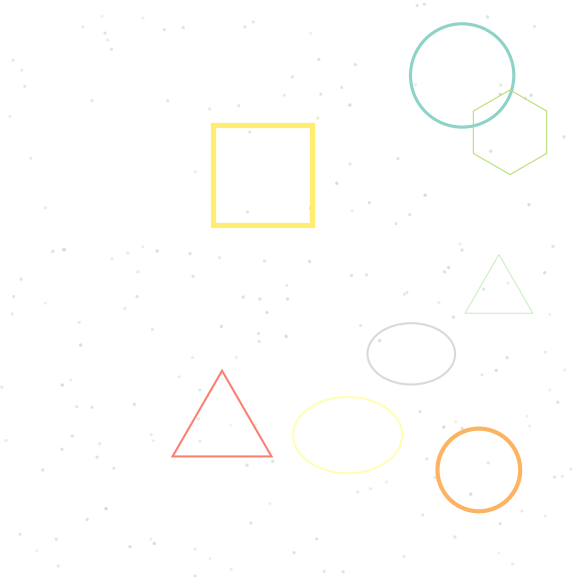[{"shape": "circle", "thickness": 1.5, "radius": 0.45, "center": [0.8, 0.868]}, {"shape": "oval", "thickness": 1, "radius": 0.47, "center": [0.602, 0.246]}, {"shape": "triangle", "thickness": 1, "radius": 0.49, "center": [0.385, 0.258]}, {"shape": "circle", "thickness": 2, "radius": 0.36, "center": [0.829, 0.185]}, {"shape": "hexagon", "thickness": 0.5, "radius": 0.37, "center": [0.883, 0.77]}, {"shape": "oval", "thickness": 1, "radius": 0.38, "center": [0.712, 0.386]}, {"shape": "triangle", "thickness": 0.5, "radius": 0.34, "center": [0.864, 0.491]}, {"shape": "square", "thickness": 2.5, "radius": 0.43, "center": [0.455, 0.696]}]